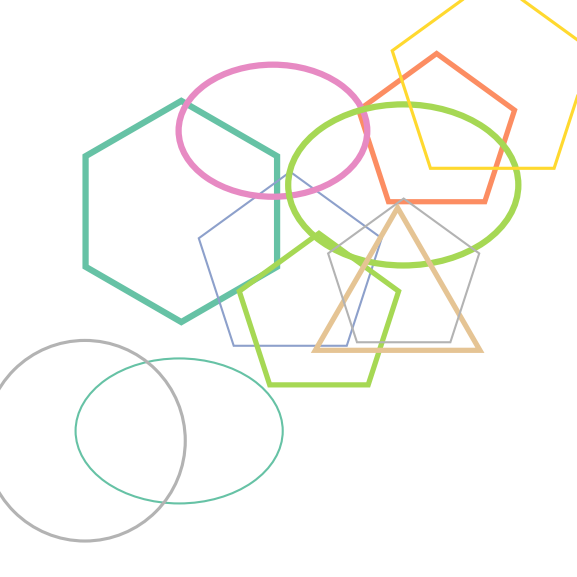[{"shape": "hexagon", "thickness": 3, "radius": 0.96, "center": [0.314, 0.633]}, {"shape": "oval", "thickness": 1, "radius": 0.9, "center": [0.31, 0.253]}, {"shape": "pentagon", "thickness": 2.5, "radius": 0.71, "center": [0.756, 0.765]}, {"shape": "pentagon", "thickness": 1, "radius": 0.83, "center": [0.503, 0.535]}, {"shape": "oval", "thickness": 3, "radius": 0.82, "center": [0.473, 0.773]}, {"shape": "oval", "thickness": 3, "radius": 1.0, "center": [0.698, 0.679]}, {"shape": "pentagon", "thickness": 2.5, "radius": 0.73, "center": [0.552, 0.45]}, {"shape": "pentagon", "thickness": 1.5, "radius": 0.91, "center": [0.852, 0.855]}, {"shape": "triangle", "thickness": 2.5, "radius": 0.82, "center": [0.689, 0.475]}, {"shape": "circle", "thickness": 1.5, "radius": 0.87, "center": [0.147, 0.236]}, {"shape": "pentagon", "thickness": 1, "radius": 0.69, "center": [0.699, 0.518]}]